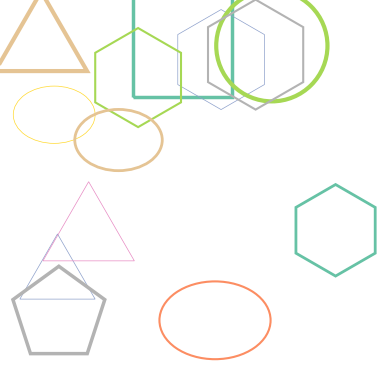[{"shape": "square", "thickness": 2.5, "radius": 0.64, "center": [0.475, 0.878]}, {"shape": "hexagon", "thickness": 2, "radius": 0.59, "center": [0.872, 0.402]}, {"shape": "oval", "thickness": 1.5, "radius": 0.72, "center": [0.558, 0.168]}, {"shape": "hexagon", "thickness": 0.5, "radius": 0.65, "center": [0.574, 0.845]}, {"shape": "triangle", "thickness": 0.5, "radius": 0.56, "center": [0.149, 0.28]}, {"shape": "triangle", "thickness": 0.5, "radius": 0.69, "center": [0.23, 0.391]}, {"shape": "hexagon", "thickness": 1.5, "radius": 0.64, "center": [0.359, 0.798]}, {"shape": "circle", "thickness": 3, "radius": 0.72, "center": [0.706, 0.881]}, {"shape": "oval", "thickness": 0.5, "radius": 0.53, "center": [0.141, 0.702]}, {"shape": "oval", "thickness": 2, "radius": 0.57, "center": [0.308, 0.636]}, {"shape": "triangle", "thickness": 3, "radius": 0.69, "center": [0.107, 0.884]}, {"shape": "pentagon", "thickness": 2.5, "radius": 0.63, "center": [0.153, 0.183]}, {"shape": "hexagon", "thickness": 1.5, "radius": 0.71, "center": [0.664, 0.858]}]